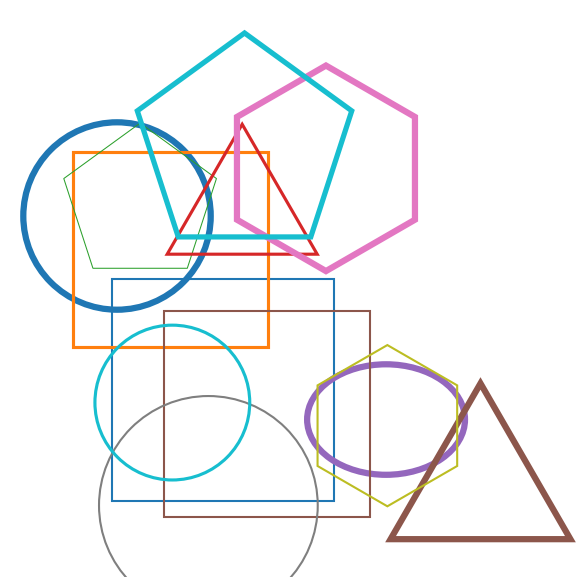[{"shape": "square", "thickness": 1, "radius": 0.96, "center": [0.386, 0.324]}, {"shape": "circle", "thickness": 3, "radius": 0.81, "center": [0.203, 0.625]}, {"shape": "square", "thickness": 1.5, "radius": 0.84, "center": [0.296, 0.568]}, {"shape": "pentagon", "thickness": 0.5, "radius": 0.69, "center": [0.243, 0.647]}, {"shape": "triangle", "thickness": 1.5, "radius": 0.75, "center": [0.419, 0.634]}, {"shape": "oval", "thickness": 3, "radius": 0.68, "center": [0.668, 0.273]}, {"shape": "triangle", "thickness": 3, "radius": 0.9, "center": [0.832, 0.155]}, {"shape": "square", "thickness": 1, "radius": 0.89, "center": [0.462, 0.282]}, {"shape": "hexagon", "thickness": 3, "radius": 0.89, "center": [0.564, 0.708]}, {"shape": "circle", "thickness": 1, "radius": 0.95, "center": [0.361, 0.124]}, {"shape": "hexagon", "thickness": 1, "radius": 0.7, "center": [0.671, 0.262]}, {"shape": "circle", "thickness": 1.5, "radius": 0.67, "center": [0.298, 0.302]}, {"shape": "pentagon", "thickness": 2.5, "radius": 0.98, "center": [0.423, 0.747]}]